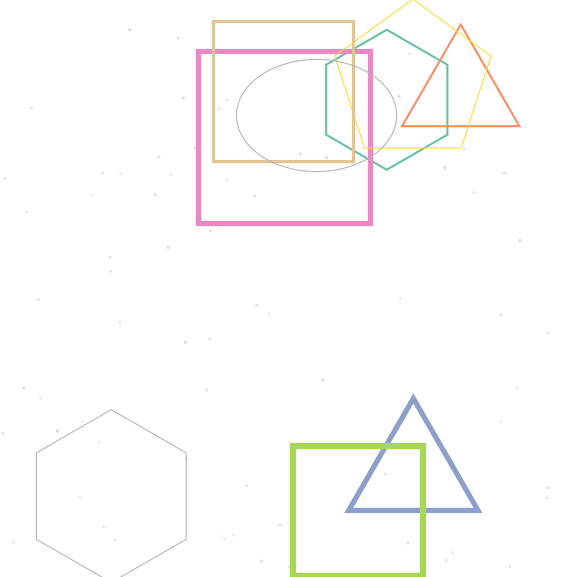[{"shape": "hexagon", "thickness": 1, "radius": 0.61, "center": [0.67, 0.826]}, {"shape": "triangle", "thickness": 1, "radius": 0.59, "center": [0.798, 0.839]}, {"shape": "triangle", "thickness": 2.5, "radius": 0.65, "center": [0.716, 0.18]}, {"shape": "square", "thickness": 2.5, "radius": 0.74, "center": [0.492, 0.761]}, {"shape": "square", "thickness": 3, "radius": 0.56, "center": [0.62, 0.115]}, {"shape": "pentagon", "thickness": 0.5, "radius": 0.71, "center": [0.715, 0.858]}, {"shape": "square", "thickness": 1.5, "radius": 0.61, "center": [0.49, 0.841]}, {"shape": "oval", "thickness": 0.5, "radius": 0.69, "center": [0.548, 0.799]}, {"shape": "hexagon", "thickness": 0.5, "radius": 0.75, "center": [0.193, 0.14]}]